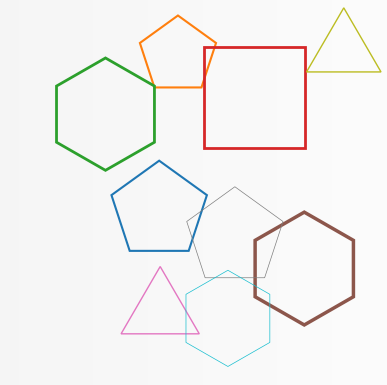[{"shape": "pentagon", "thickness": 1.5, "radius": 0.65, "center": [0.411, 0.453]}, {"shape": "pentagon", "thickness": 1.5, "radius": 0.52, "center": [0.459, 0.856]}, {"shape": "hexagon", "thickness": 2, "radius": 0.73, "center": [0.272, 0.703]}, {"shape": "square", "thickness": 2, "radius": 0.65, "center": [0.657, 0.746]}, {"shape": "hexagon", "thickness": 2.5, "radius": 0.73, "center": [0.785, 0.302]}, {"shape": "triangle", "thickness": 1, "radius": 0.58, "center": [0.413, 0.191]}, {"shape": "pentagon", "thickness": 0.5, "radius": 0.65, "center": [0.606, 0.384]}, {"shape": "triangle", "thickness": 1, "radius": 0.55, "center": [0.887, 0.869]}, {"shape": "hexagon", "thickness": 0.5, "radius": 0.62, "center": [0.588, 0.173]}]